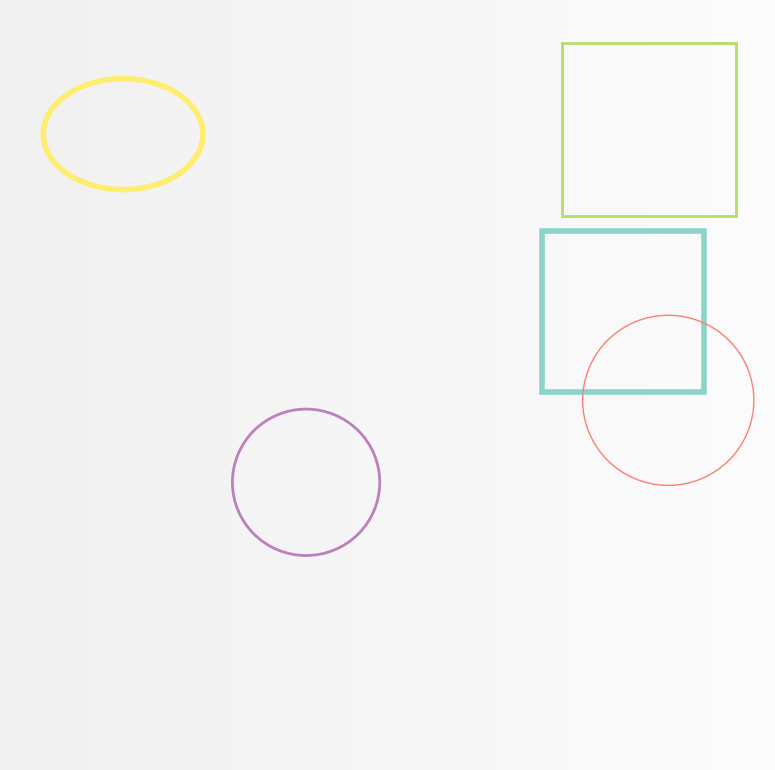[{"shape": "square", "thickness": 2, "radius": 0.52, "center": [0.804, 0.596]}, {"shape": "circle", "thickness": 0.5, "radius": 0.55, "center": [0.862, 0.48]}, {"shape": "square", "thickness": 1, "radius": 0.56, "center": [0.838, 0.832]}, {"shape": "circle", "thickness": 1, "radius": 0.48, "center": [0.395, 0.374]}, {"shape": "oval", "thickness": 2, "radius": 0.51, "center": [0.159, 0.826]}]